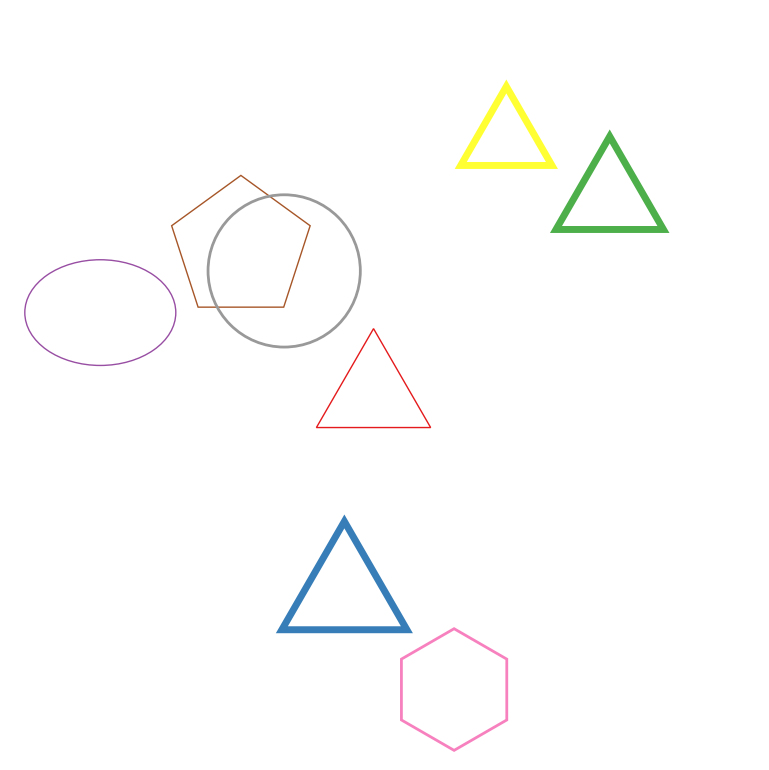[{"shape": "triangle", "thickness": 0.5, "radius": 0.43, "center": [0.485, 0.488]}, {"shape": "triangle", "thickness": 2.5, "radius": 0.47, "center": [0.447, 0.229]}, {"shape": "triangle", "thickness": 2.5, "radius": 0.4, "center": [0.792, 0.742]}, {"shape": "oval", "thickness": 0.5, "radius": 0.49, "center": [0.13, 0.594]}, {"shape": "triangle", "thickness": 2.5, "radius": 0.34, "center": [0.658, 0.819]}, {"shape": "pentagon", "thickness": 0.5, "radius": 0.47, "center": [0.313, 0.678]}, {"shape": "hexagon", "thickness": 1, "radius": 0.4, "center": [0.59, 0.104]}, {"shape": "circle", "thickness": 1, "radius": 0.49, "center": [0.369, 0.648]}]